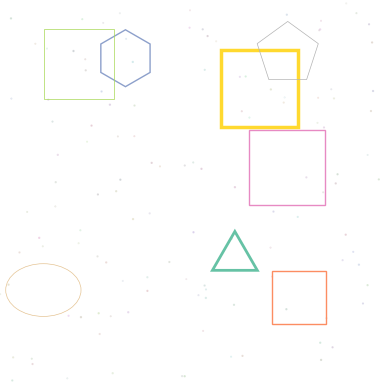[{"shape": "triangle", "thickness": 2, "radius": 0.34, "center": [0.61, 0.331]}, {"shape": "square", "thickness": 1, "radius": 0.35, "center": [0.777, 0.227]}, {"shape": "hexagon", "thickness": 1, "radius": 0.37, "center": [0.326, 0.849]}, {"shape": "square", "thickness": 1, "radius": 0.49, "center": [0.746, 0.566]}, {"shape": "square", "thickness": 0.5, "radius": 0.45, "center": [0.205, 0.834]}, {"shape": "square", "thickness": 2.5, "radius": 0.5, "center": [0.675, 0.769]}, {"shape": "oval", "thickness": 0.5, "radius": 0.49, "center": [0.113, 0.247]}, {"shape": "pentagon", "thickness": 0.5, "radius": 0.42, "center": [0.747, 0.861]}]